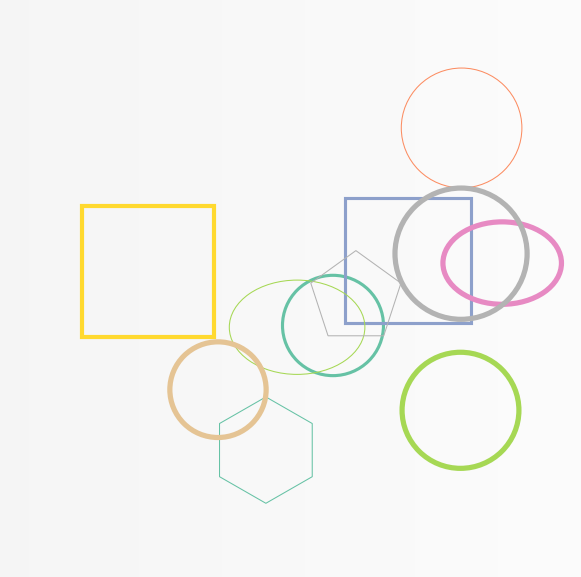[{"shape": "circle", "thickness": 1.5, "radius": 0.43, "center": [0.573, 0.436]}, {"shape": "hexagon", "thickness": 0.5, "radius": 0.46, "center": [0.457, 0.22]}, {"shape": "circle", "thickness": 0.5, "radius": 0.52, "center": [0.794, 0.778]}, {"shape": "square", "thickness": 1.5, "radius": 0.54, "center": [0.702, 0.548]}, {"shape": "oval", "thickness": 2.5, "radius": 0.51, "center": [0.864, 0.544]}, {"shape": "circle", "thickness": 2.5, "radius": 0.5, "center": [0.792, 0.289]}, {"shape": "oval", "thickness": 0.5, "radius": 0.58, "center": [0.511, 0.432]}, {"shape": "square", "thickness": 2, "radius": 0.56, "center": [0.254, 0.529]}, {"shape": "circle", "thickness": 2.5, "radius": 0.41, "center": [0.375, 0.324]}, {"shape": "circle", "thickness": 2.5, "radius": 0.57, "center": [0.793, 0.56]}, {"shape": "pentagon", "thickness": 0.5, "radius": 0.41, "center": [0.612, 0.484]}]